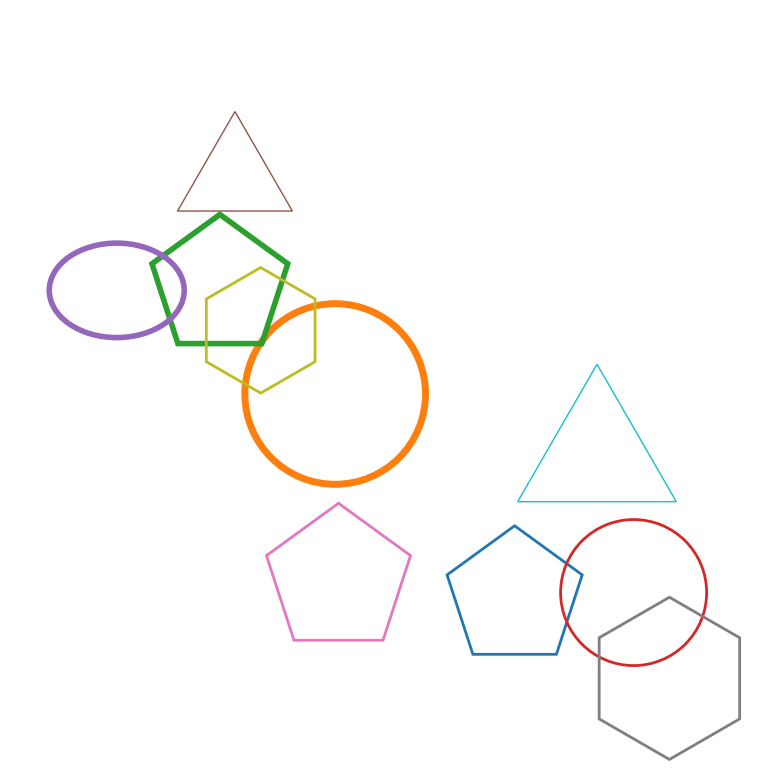[{"shape": "pentagon", "thickness": 1, "radius": 0.46, "center": [0.668, 0.225]}, {"shape": "circle", "thickness": 2.5, "radius": 0.59, "center": [0.435, 0.488]}, {"shape": "pentagon", "thickness": 2, "radius": 0.46, "center": [0.286, 0.629]}, {"shape": "circle", "thickness": 1, "radius": 0.47, "center": [0.823, 0.23]}, {"shape": "oval", "thickness": 2, "radius": 0.44, "center": [0.152, 0.623]}, {"shape": "triangle", "thickness": 0.5, "radius": 0.43, "center": [0.305, 0.769]}, {"shape": "pentagon", "thickness": 1, "radius": 0.49, "center": [0.44, 0.248]}, {"shape": "hexagon", "thickness": 1, "radius": 0.53, "center": [0.869, 0.119]}, {"shape": "hexagon", "thickness": 1, "radius": 0.41, "center": [0.339, 0.571]}, {"shape": "triangle", "thickness": 0.5, "radius": 0.59, "center": [0.775, 0.408]}]